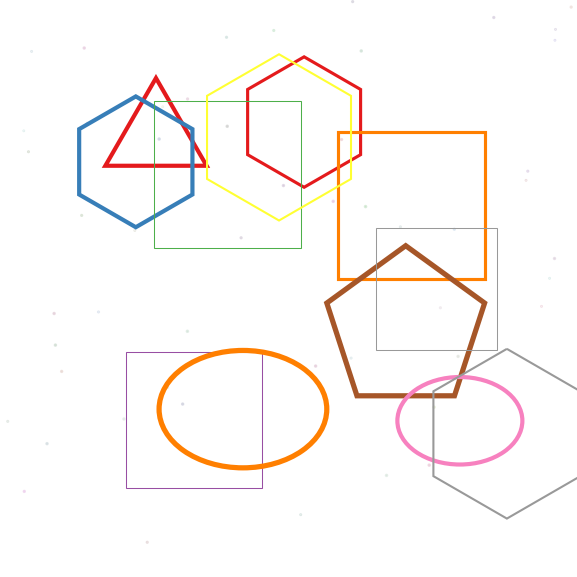[{"shape": "triangle", "thickness": 2, "radius": 0.51, "center": [0.27, 0.763]}, {"shape": "hexagon", "thickness": 1.5, "radius": 0.56, "center": [0.527, 0.788]}, {"shape": "hexagon", "thickness": 2, "radius": 0.57, "center": [0.235, 0.719]}, {"shape": "square", "thickness": 0.5, "radius": 0.64, "center": [0.394, 0.697]}, {"shape": "square", "thickness": 0.5, "radius": 0.59, "center": [0.336, 0.271]}, {"shape": "oval", "thickness": 2.5, "radius": 0.73, "center": [0.421, 0.291]}, {"shape": "square", "thickness": 1.5, "radius": 0.64, "center": [0.713, 0.643]}, {"shape": "hexagon", "thickness": 1, "radius": 0.72, "center": [0.483, 0.761]}, {"shape": "pentagon", "thickness": 2.5, "radius": 0.72, "center": [0.703, 0.43]}, {"shape": "oval", "thickness": 2, "radius": 0.54, "center": [0.796, 0.271]}, {"shape": "square", "thickness": 0.5, "radius": 0.53, "center": [0.756, 0.499]}, {"shape": "hexagon", "thickness": 1, "radius": 0.73, "center": [0.878, 0.248]}]